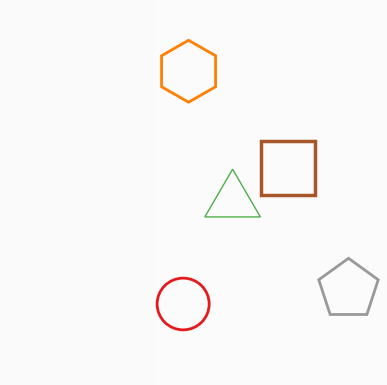[{"shape": "circle", "thickness": 2, "radius": 0.34, "center": [0.473, 0.21]}, {"shape": "triangle", "thickness": 1, "radius": 0.41, "center": [0.6, 0.478]}, {"shape": "hexagon", "thickness": 2, "radius": 0.4, "center": [0.487, 0.815]}, {"shape": "square", "thickness": 2.5, "radius": 0.35, "center": [0.742, 0.564]}, {"shape": "pentagon", "thickness": 2, "radius": 0.4, "center": [0.899, 0.248]}]